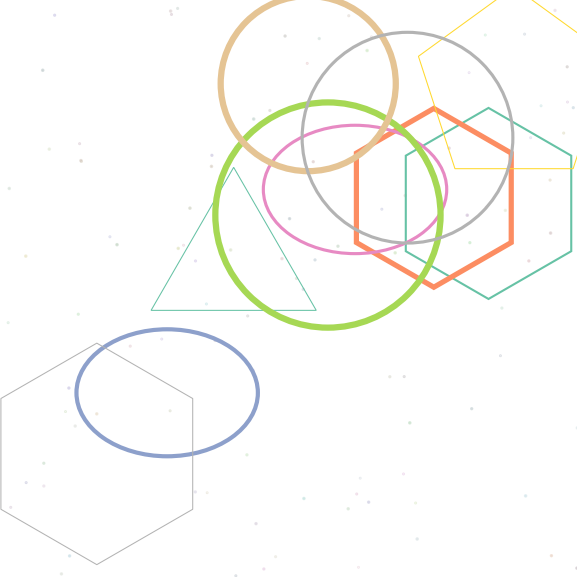[{"shape": "hexagon", "thickness": 1, "radius": 0.83, "center": [0.846, 0.647]}, {"shape": "triangle", "thickness": 0.5, "radius": 0.83, "center": [0.405, 0.544]}, {"shape": "hexagon", "thickness": 2.5, "radius": 0.77, "center": [0.751, 0.657]}, {"shape": "oval", "thickness": 2, "radius": 0.79, "center": [0.289, 0.319]}, {"shape": "oval", "thickness": 1.5, "radius": 0.79, "center": [0.615, 0.671]}, {"shape": "circle", "thickness": 3, "radius": 0.98, "center": [0.568, 0.627]}, {"shape": "pentagon", "thickness": 0.5, "radius": 0.87, "center": [0.89, 0.848]}, {"shape": "circle", "thickness": 3, "radius": 0.76, "center": [0.534, 0.854]}, {"shape": "hexagon", "thickness": 0.5, "radius": 0.96, "center": [0.168, 0.213]}, {"shape": "circle", "thickness": 1.5, "radius": 0.91, "center": [0.706, 0.761]}]